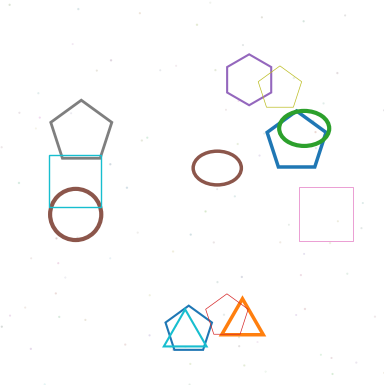[{"shape": "pentagon", "thickness": 2.5, "radius": 0.4, "center": [0.77, 0.631]}, {"shape": "pentagon", "thickness": 1.5, "radius": 0.32, "center": [0.49, 0.143]}, {"shape": "triangle", "thickness": 2.5, "radius": 0.31, "center": [0.63, 0.162]}, {"shape": "oval", "thickness": 3, "radius": 0.32, "center": [0.79, 0.666]}, {"shape": "pentagon", "thickness": 0.5, "radius": 0.29, "center": [0.589, 0.179]}, {"shape": "hexagon", "thickness": 1.5, "radius": 0.33, "center": [0.647, 0.793]}, {"shape": "circle", "thickness": 3, "radius": 0.33, "center": [0.197, 0.443]}, {"shape": "oval", "thickness": 2.5, "radius": 0.31, "center": [0.564, 0.564]}, {"shape": "square", "thickness": 0.5, "radius": 0.35, "center": [0.847, 0.445]}, {"shape": "pentagon", "thickness": 2, "radius": 0.42, "center": [0.211, 0.656]}, {"shape": "pentagon", "thickness": 0.5, "radius": 0.3, "center": [0.727, 0.769]}, {"shape": "triangle", "thickness": 1.5, "radius": 0.32, "center": [0.481, 0.132]}, {"shape": "square", "thickness": 1, "radius": 0.34, "center": [0.194, 0.53]}]